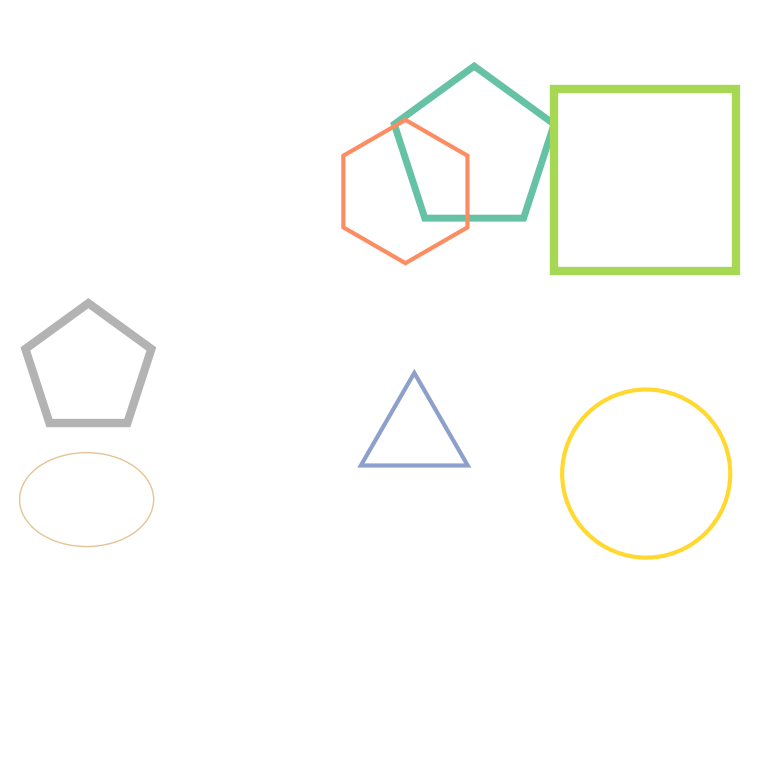[{"shape": "pentagon", "thickness": 2.5, "radius": 0.55, "center": [0.616, 0.805]}, {"shape": "hexagon", "thickness": 1.5, "radius": 0.47, "center": [0.527, 0.751]}, {"shape": "triangle", "thickness": 1.5, "radius": 0.4, "center": [0.538, 0.436]}, {"shape": "square", "thickness": 3, "radius": 0.59, "center": [0.837, 0.767]}, {"shape": "circle", "thickness": 1.5, "radius": 0.55, "center": [0.839, 0.385]}, {"shape": "oval", "thickness": 0.5, "radius": 0.44, "center": [0.112, 0.351]}, {"shape": "pentagon", "thickness": 3, "radius": 0.43, "center": [0.115, 0.52]}]